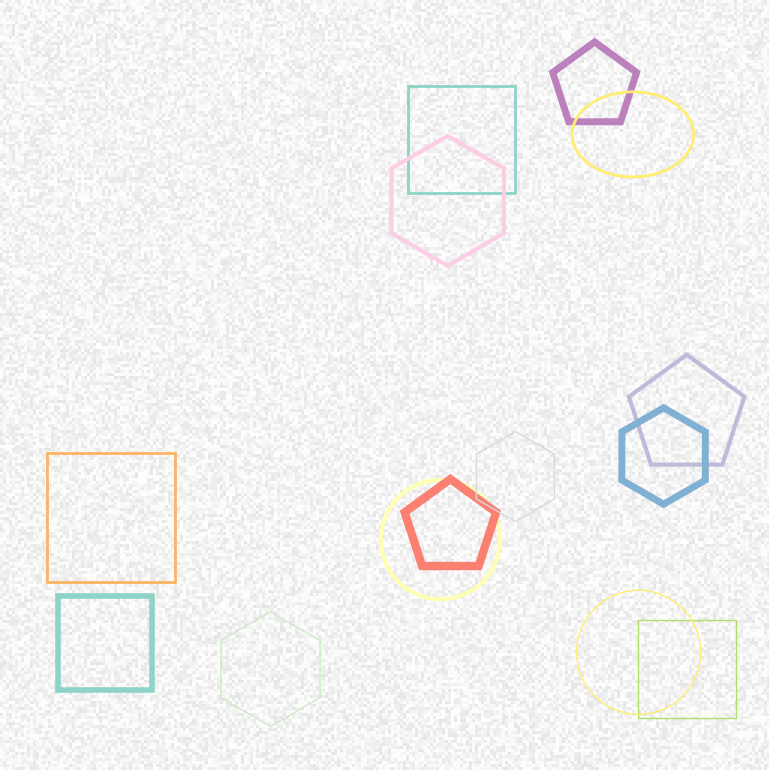[{"shape": "square", "thickness": 1, "radius": 0.35, "center": [0.599, 0.819]}, {"shape": "square", "thickness": 2, "radius": 0.31, "center": [0.136, 0.165]}, {"shape": "circle", "thickness": 1.5, "radius": 0.39, "center": [0.572, 0.299]}, {"shape": "pentagon", "thickness": 1.5, "radius": 0.39, "center": [0.892, 0.46]}, {"shape": "pentagon", "thickness": 3, "radius": 0.31, "center": [0.585, 0.315]}, {"shape": "hexagon", "thickness": 2.5, "radius": 0.31, "center": [0.862, 0.408]}, {"shape": "square", "thickness": 1, "radius": 0.42, "center": [0.144, 0.328]}, {"shape": "square", "thickness": 0.5, "radius": 0.32, "center": [0.892, 0.132]}, {"shape": "hexagon", "thickness": 1.5, "radius": 0.42, "center": [0.581, 0.739]}, {"shape": "hexagon", "thickness": 0.5, "radius": 0.29, "center": [0.669, 0.381]}, {"shape": "pentagon", "thickness": 2.5, "radius": 0.29, "center": [0.772, 0.888]}, {"shape": "hexagon", "thickness": 0.5, "radius": 0.37, "center": [0.351, 0.131]}, {"shape": "circle", "thickness": 0.5, "radius": 0.4, "center": [0.829, 0.153]}, {"shape": "oval", "thickness": 1, "radius": 0.39, "center": [0.822, 0.825]}]